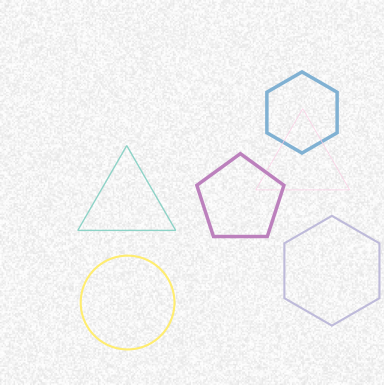[{"shape": "triangle", "thickness": 1, "radius": 0.73, "center": [0.329, 0.475]}, {"shape": "hexagon", "thickness": 1.5, "radius": 0.71, "center": [0.862, 0.297]}, {"shape": "hexagon", "thickness": 2.5, "radius": 0.53, "center": [0.784, 0.708]}, {"shape": "triangle", "thickness": 0.5, "radius": 0.7, "center": [0.786, 0.577]}, {"shape": "pentagon", "thickness": 2.5, "radius": 0.59, "center": [0.624, 0.482]}, {"shape": "circle", "thickness": 1.5, "radius": 0.61, "center": [0.331, 0.214]}]